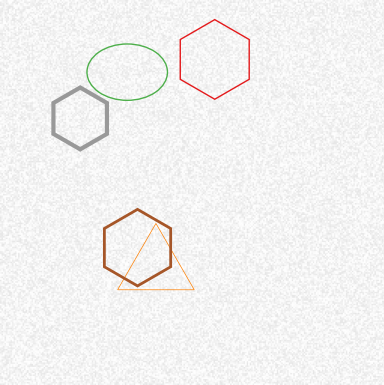[{"shape": "hexagon", "thickness": 1, "radius": 0.52, "center": [0.558, 0.846]}, {"shape": "oval", "thickness": 1, "radius": 0.52, "center": [0.33, 0.813]}, {"shape": "triangle", "thickness": 0.5, "radius": 0.57, "center": [0.405, 0.305]}, {"shape": "hexagon", "thickness": 2, "radius": 0.5, "center": [0.357, 0.357]}, {"shape": "hexagon", "thickness": 3, "radius": 0.4, "center": [0.208, 0.692]}]